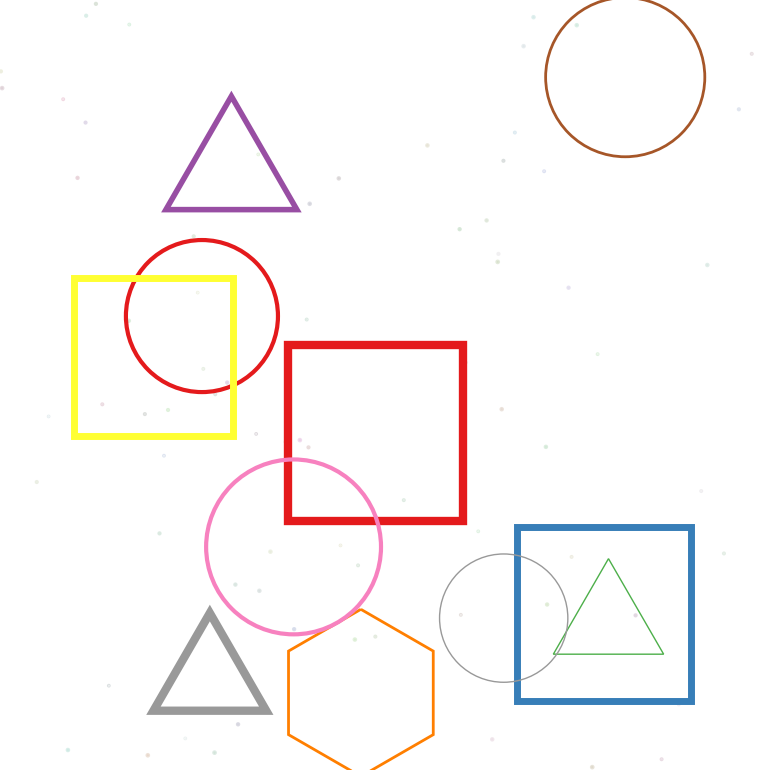[{"shape": "circle", "thickness": 1.5, "radius": 0.49, "center": [0.262, 0.59]}, {"shape": "square", "thickness": 3, "radius": 0.57, "center": [0.487, 0.438]}, {"shape": "square", "thickness": 2.5, "radius": 0.56, "center": [0.784, 0.202]}, {"shape": "triangle", "thickness": 0.5, "radius": 0.41, "center": [0.79, 0.192]}, {"shape": "triangle", "thickness": 2, "radius": 0.49, "center": [0.301, 0.777]}, {"shape": "hexagon", "thickness": 1, "radius": 0.54, "center": [0.469, 0.1]}, {"shape": "square", "thickness": 2.5, "radius": 0.52, "center": [0.199, 0.536]}, {"shape": "circle", "thickness": 1, "radius": 0.52, "center": [0.812, 0.9]}, {"shape": "circle", "thickness": 1.5, "radius": 0.57, "center": [0.381, 0.29]}, {"shape": "circle", "thickness": 0.5, "radius": 0.42, "center": [0.654, 0.197]}, {"shape": "triangle", "thickness": 3, "radius": 0.42, "center": [0.273, 0.119]}]